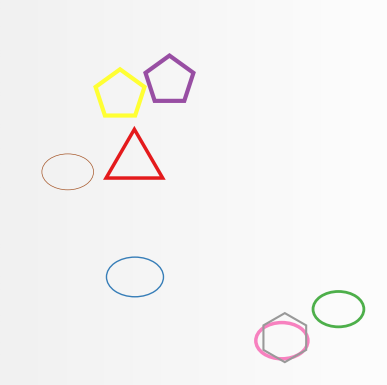[{"shape": "triangle", "thickness": 2.5, "radius": 0.42, "center": [0.347, 0.58]}, {"shape": "oval", "thickness": 1, "radius": 0.37, "center": [0.348, 0.281]}, {"shape": "oval", "thickness": 2, "radius": 0.33, "center": [0.873, 0.197]}, {"shape": "pentagon", "thickness": 3, "radius": 0.33, "center": [0.437, 0.791]}, {"shape": "pentagon", "thickness": 3, "radius": 0.33, "center": [0.31, 0.754]}, {"shape": "oval", "thickness": 0.5, "radius": 0.33, "center": [0.175, 0.554]}, {"shape": "oval", "thickness": 2.5, "radius": 0.34, "center": [0.727, 0.115]}, {"shape": "hexagon", "thickness": 1.5, "radius": 0.32, "center": [0.735, 0.123]}]